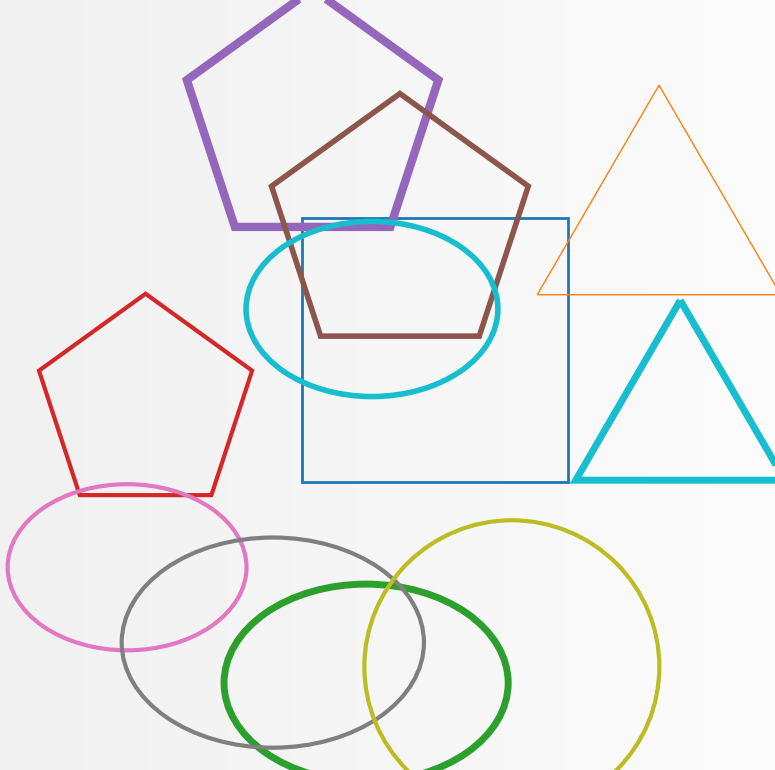[{"shape": "square", "thickness": 1, "radius": 0.86, "center": [0.561, 0.545]}, {"shape": "triangle", "thickness": 0.5, "radius": 0.91, "center": [0.85, 0.708]}, {"shape": "oval", "thickness": 2.5, "radius": 0.92, "center": [0.472, 0.113]}, {"shape": "pentagon", "thickness": 1.5, "radius": 0.72, "center": [0.188, 0.474]}, {"shape": "pentagon", "thickness": 3, "radius": 0.85, "center": [0.403, 0.843]}, {"shape": "pentagon", "thickness": 2, "radius": 0.87, "center": [0.516, 0.704]}, {"shape": "oval", "thickness": 1.5, "radius": 0.77, "center": [0.164, 0.263]}, {"shape": "oval", "thickness": 1.5, "radius": 0.97, "center": [0.352, 0.165]}, {"shape": "circle", "thickness": 1.5, "radius": 0.95, "center": [0.66, 0.134]}, {"shape": "triangle", "thickness": 2.5, "radius": 0.78, "center": [0.878, 0.454]}, {"shape": "oval", "thickness": 2, "radius": 0.81, "center": [0.48, 0.599]}]